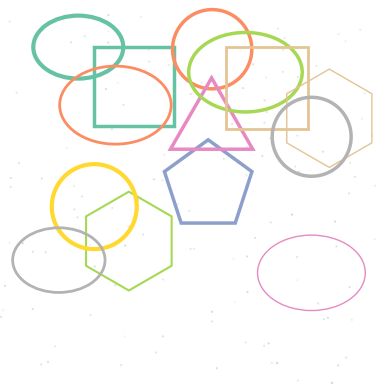[{"shape": "square", "thickness": 2.5, "radius": 0.52, "center": [0.348, 0.775]}, {"shape": "oval", "thickness": 3, "radius": 0.58, "center": [0.203, 0.878]}, {"shape": "oval", "thickness": 2, "radius": 0.72, "center": [0.3, 0.727]}, {"shape": "circle", "thickness": 2.5, "radius": 0.51, "center": [0.551, 0.872]}, {"shape": "pentagon", "thickness": 2.5, "radius": 0.6, "center": [0.541, 0.517]}, {"shape": "oval", "thickness": 1, "radius": 0.7, "center": [0.809, 0.291]}, {"shape": "triangle", "thickness": 2.5, "radius": 0.62, "center": [0.55, 0.674]}, {"shape": "hexagon", "thickness": 1.5, "radius": 0.64, "center": [0.335, 0.374]}, {"shape": "oval", "thickness": 2.5, "radius": 0.74, "center": [0.638, 0.812]}, {"shape": "circle", "thickness": 3, "radius": 0.55, "center": [0.245, 0.463]}, {"shape": "square", "thickness": 2, "radius": 0.53, "center": [0.694, 0.771]}, {"shape": "hexagon", "thickness": 1, "radius": 0.64, "center": [0.855, 0.693]}, {"shape": "circle", "thickness": 2.5, "radius": 0.51, "center": [0.81, 0.645]}, {"shape": "oval", "thickness": 2, "radius": 0.6, "center": [0.153, 0.324]}]